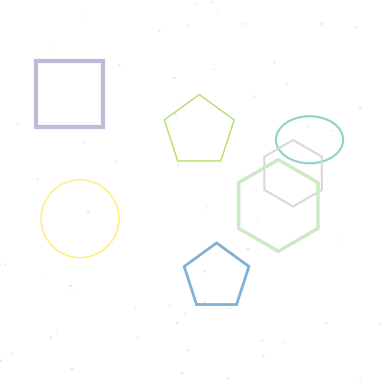[{"shape": "oval", "thickness": 1.5, "radius": 0.44, "center": [0.804, 0.637]}, {"shape": "square", "thickness": 3, "radius": 0.43, "center": [0.18, 0.757]}, {"shape": "pentagon", "thickness": 2, "radius": 0.44, "center": [0.562, 0.281]}, {"shape": "pentagon", "thickness": 1, "radius": 0.48, "center": [0.518, 0.659]}, {"shape": "hexagon", "thickness": 1.5, "radius": 0.43, "center": [0.761, 0.55]}, {"shape": "hexagon", "thickness": 2.5, "radius": 0.59, "center": [0.723, 0.466]}, {"shape": "circle", "thickness": 1, "radius": 0.51, "center": [0.208, 0.432]}]